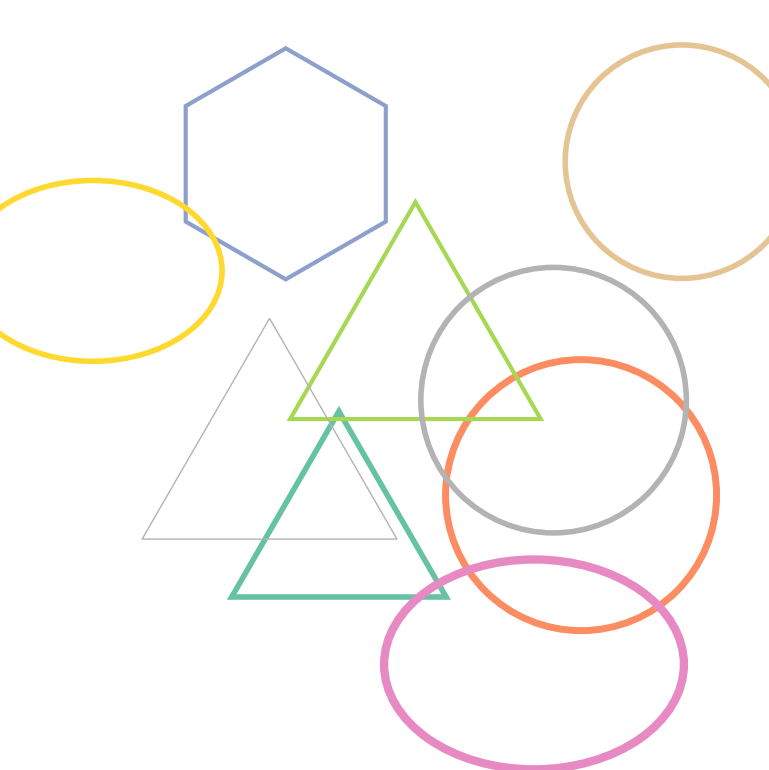[{"shape": "triangle", "thickness": 2, "radius": 0.8, "center": [0.44, 0.305]}, {"shape": "circle", "thickness": 2.5, "radius": 0.88, "center": [0.755, 0.357]}, {"shape": "hexagon", "thickness": 1.5, "radius": 0.75, "center": [0.371, 0.787]}, {"shape": "oval", "thickness": 3, "radius": 0.97, "center": [0.694, 0.137]}, {"shape": "triangle", "thickness": 1.5, "radius": 0.94, "center": [0.54, 0.55]}, {"shape": "oval", "thickness": 2, "radius": 0.84, "center": [0.121, 0.648]}, {"shape": "circle", "thickness": 2, "radius": 0.76, "center": [0.886, 0.79]}, {"shape": "triangle", "thickness": 0.5, "radius": 0.96, "center": [0.35, 0.395]}, {"shape": "circle", "thickness": 2, "radius": 0.86, "center": [0.719, 0.48]}]